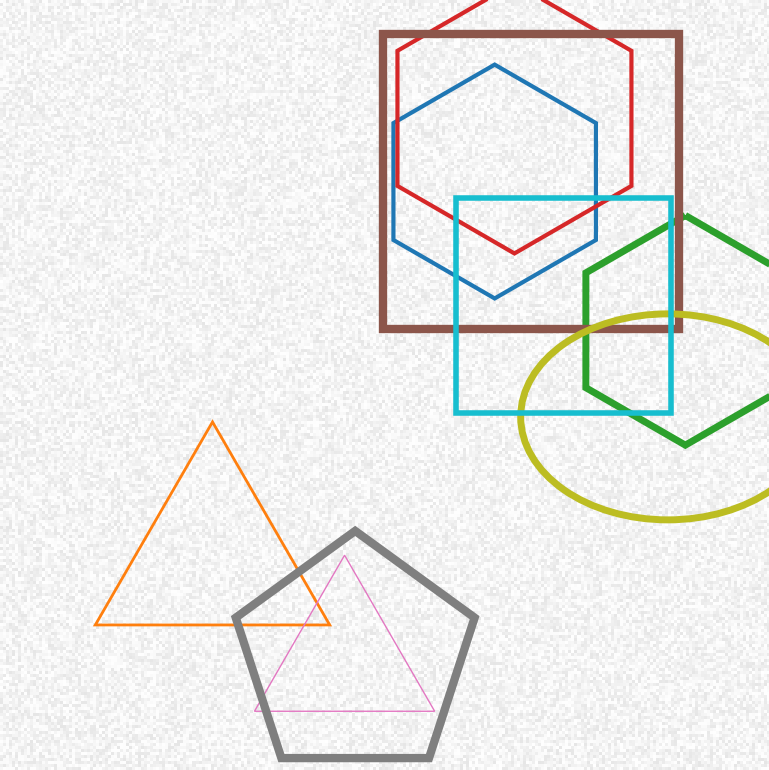[{"shape": "hexagon", "thickness": 1.5, "radius": 0.76, "center": [0.642, 0.764]}, {"shape": "triangle", "thickness": 1, "radius": 0.88, "center": [0.276, 0.276]}, {"shape": "hexagon", "thickness": 2.5, "radius": 0.75, "center": [0.89, 0.571]}, {"shape": "hexagon", "thickness": 1.5, "radius": 0.88, "center": [0.668, 0.846]}, {"shape": "square", "thickness": 3, "radius": 0.96, "center": [0.689, 0.764]}, {"shape": "triangle", "thickness": 0.5, "radius": 0.68, "center": [0.447, 0.144]}, {"shape": "pentagon", "thickness": 3, "radius": 0.82, "center": [0.461, 0.147]}, {"shape": "oval", "thickness": 2.5, "radius": 0.96, "center": [0.867, 0.459]}, {"shape": "square", "thickness": 2, "radius": 0.7, "center": [0.732, 0.603]}]